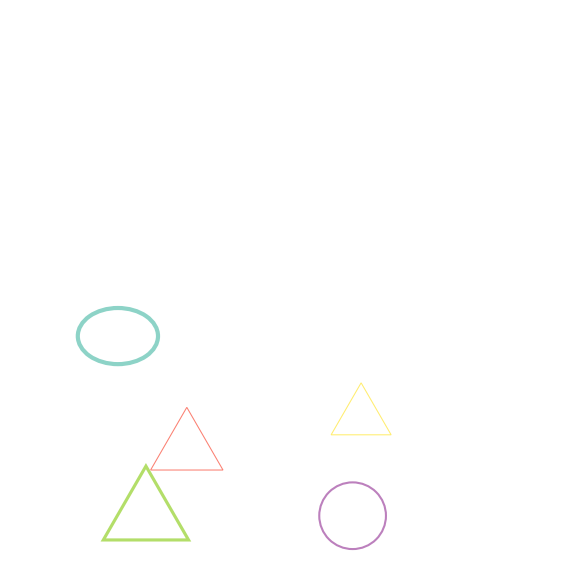[{"shape": "oval", "thickness": 2, "radius": 0.35, "center": [0.204, 0.417]}, {"shape": "triangle", "thickness": 0.5, "radius": 0.36, "center": [0.323, 0.221]}, {"shape": "triangle", "thickness": 1.5, "radius": 0.43, "center": [0.253, 0.107]}, {"shape": "circle", "thickness": 1, "radius": 0.29, "center": [0.611, 0.106]}, {"shape": "triangle", "thickness": 0.5, "radius": 0.3, "center": [0.625, 0.276]}]